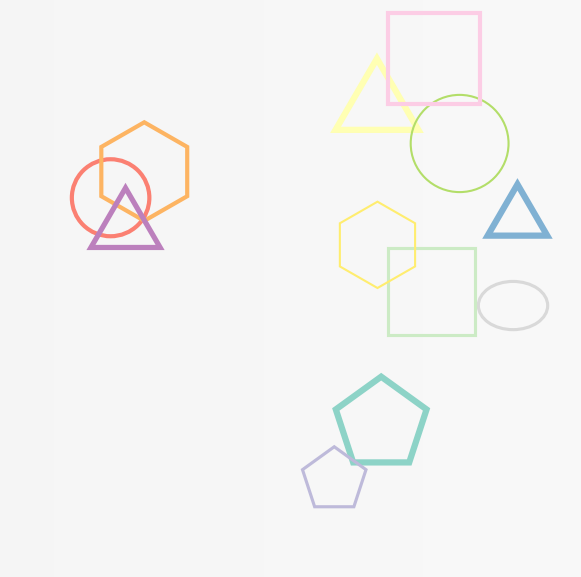[{"shape": "pentagon", "thickness": 3, "radius": 0.41, "center": [0.656, 0.265]}, {"shape": "triangle", "thickness": 3, "radius": 0.41, "center": [0.648, 0.815]}, {"shape": "pentagon", "thickness": 1.5, "radius": 0.29, "center": [0.575, 0.168]}, {"shape": "circle", "thickness": 2, "radius": 0.33, "center": [0.19, 0.657]}, {"shape": "triangle", "thickness": 3, "radius": 0.3, "center": [0.89, 0.621]}, {"shape": "hexagon", "thickness": 2, "radius": 0.43, "center": [0.248, 0.702]}, {"shape": "circle", "thickness": 1, "radius": 0.42, "center": [0.791, 0.751]}, {"shape": "square", "thickness": 2, "radius": 0.4, "center": [0.747, 0.898]}, {"shape": "oval", "thickness": 1.5, "radius": 0.3, "center": [0.883, 0.47]}, {"shape": "triangle", "thickness": 2.5, "radius": 0.34, "center": [0.216, 0.605]}, {"shape": "square", "thickness": 1.5, "radius": 0.38, "center": [0.743, 0.495]}, {"shape": "hexagon", "thickness": 1, "radius": 0.37, "center": [0.649, 0.575]}]